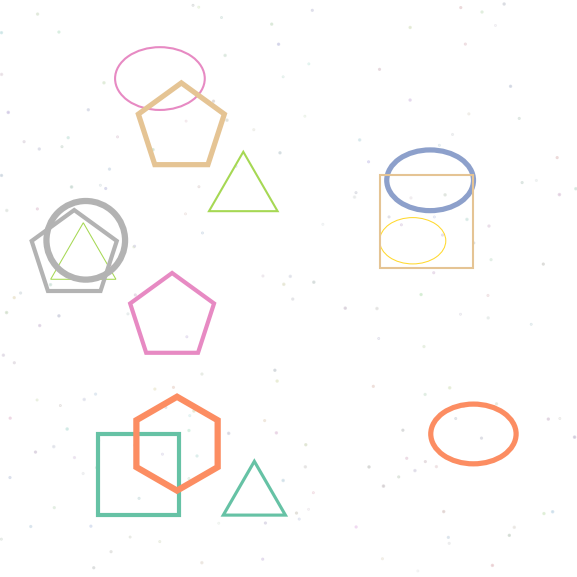[{"shape": "square", "thickness": 2, "radius": 0.35, "center": [0.24, 0.178]}, {"shape": "triangle", "thickness": 1.5, "radius": 0.31, "center": [0.44, 0.138]}, {"shape": "oval", "thickness": 2.5, "radius": 0.37, "center": [0.82, 0.248]}, {"shape": "hexagon", "thickness": 3, "radius": 0.41, "center": [0.307, 0.231]}, {"shape": "oval", "thickness": 2.5, "radius": 0.38, "center": [0.745, 0.687]}, {"shape": "oval", "thickness": 1, "radius": 0.39, "center": [0.277, 0.863]}, {"shape": "pentagon", "thickness": 2, "radius": 0.38, "center": [0.298, 0.45]}, {"shape": "triangle", "thickness": 1, "radius": 0.34, "center": [0.421, 0.668]}, {"shape": "triangle", "thickness": 0.5, "radius": 0.33, "center": [0.144, 0.548]}, {"shape": "oval", "thickness": 0.5, "radius": 0.29, "center": [0.715, 0.582]}, {"shape": "square", "thickness": 1, "radius": 0.4, "center": [0.739, 0.615]}, {"shape": "pentagon", "thickness": 2.5, "radius": 0.39, "center": [0.314, 0.777]}, {"shape": "circle", "thickness": 3, "radius": 0.34, "center": [0.149, 0.583]}, {"shape": "pentagon", "thickness": 2, "radius": 0.39, "center": [0.129, 0.558]}]